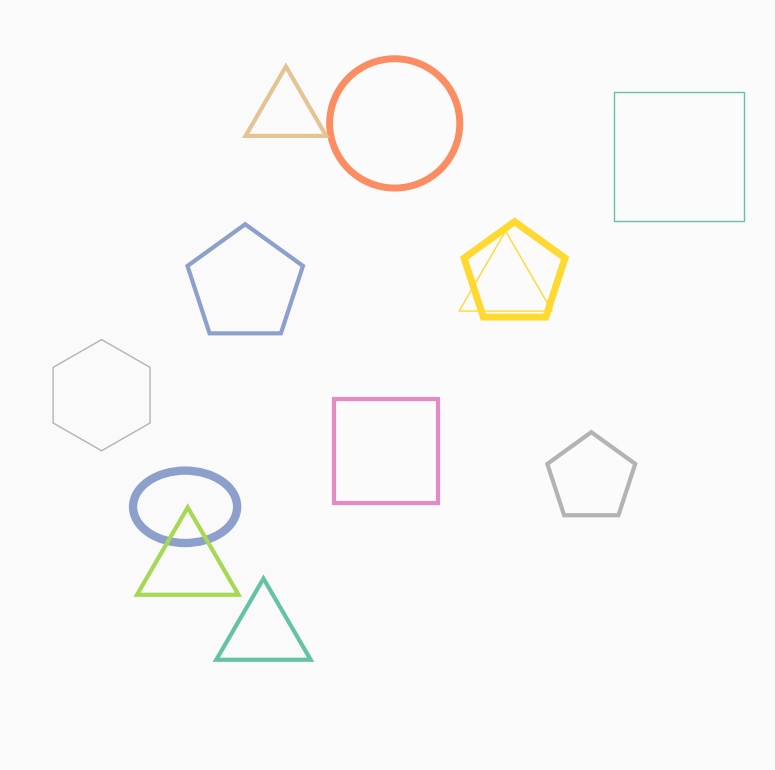[{"shape": "square", "thickness": 0.5, "radius": 0.42, "center": [0.876, 0.797]}, {"shape": "triangle", "thickness": 1.5, "radius": 0.35, "center": [0.34, 0.178]}, {"shape": "circle", "thickness": 2.5, "radius": 0.42, "center": [0.509, 0.84]}, {"shape": "pentagon", "thickness": 1.5, "radius": 0.39, "center": [0.316, 0.63]}, {"shape": "oval", "thickness": 3, "radius": 0.34, "center": [0.239, 0.342]}, {"shape": "square", "thickness": 1.5, "radius": 0.34, "center": [0.498, 0.414]}, {"shape": "triangle", "thickness": 1.5, "radius": 0.38, "center": [0.242, 0.265]}, {"shape": "triangle", "thickness": 0.5, "radius": 0.35, "center": [0.652, 0.631]}, {"shape": "pentagon", "thickness": 2.5, "radius": 0.34, "center": [0.664, 0.644]}, {"shape": "triangle", "thickness": 1.5, "radius": 0.3, "center": [0.369, 0.854]}, {"shape": "pentagon", "thickness": 1.5, "radius": 0.3, "center": [0.763, 0.379]}, {"shape": "hexagon", "thickness": 0.5, "radius": 0.36, "center": [0.131, 0.487]}]